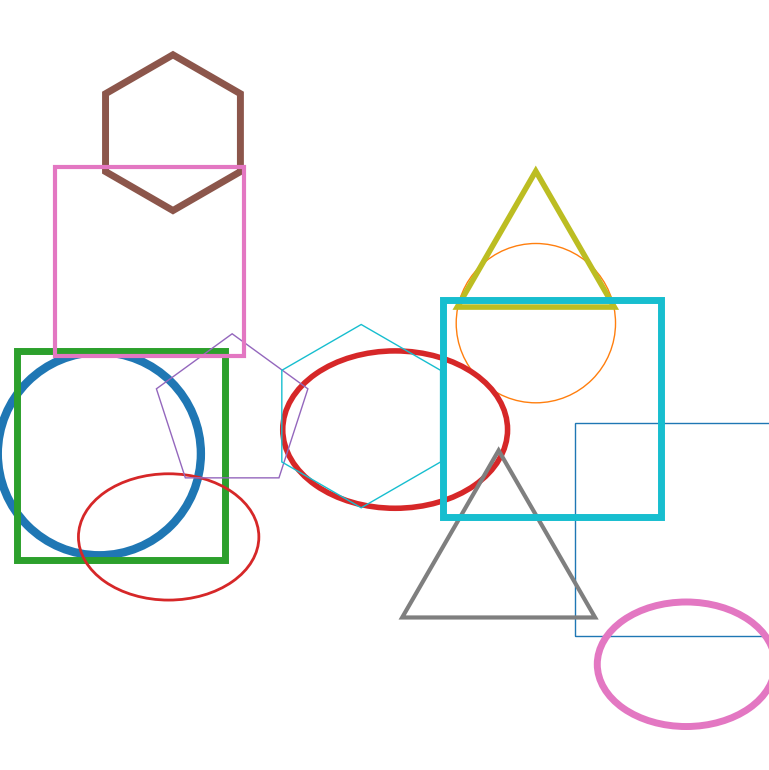[{"shape": "square", "thickness": 0.5, "radius": 0.69, "center": [0.886, 0.312]}, {"shape": "circle", "thickness": 3, "radius": 0.66, "center": [0.129, 0.411]}, {"shape": "circle", "thickness": 0.5, "radius": 0.52, "center": [0.696, 0.58]}, {"shape": "square", "thickness": 2.5, "radius": 0.68, "center": [0.157, 0.409]}, {"shape": "oval", "thickness": 2, "radius": 0.73, "center": [0.513, 0.442]}, {"shape": "oval", "thickness": 1, "radius": 0.59, "center": [0.219, 0.303]}, {"shape": "pentagon", "thickness": 0.5, "radius": 0.52, "center": [0.301, 0.463]}, {"shape": "hexagon", "thickness": 2.5, "radius": 0.51, "center": [0.225, 0.828]}, {"shape": "oval", "thickness": 2.5, "radius": 0.58, "center": [0.891, 0.137]}, {"shape": "square", "thickness": 1.5, "radius": 0.61, "center": [0.194, 0.66]}, {"shape": "triangle", "thickness": 1.5, "radius": 0.72, "center": [0.648, 0.27]}, {"shape": "triangle", "thickness": 2, "radius": 0.59, "center": [0.696, 0.66]}, {"shape": "hexagon", "thickness": 0.5, "radius": 0.6, "center": [0.469, 0.46]}, {"shape": "square", "thickness": 2.5, "radius": 0.71, "center": [0.717, 0.469]}]